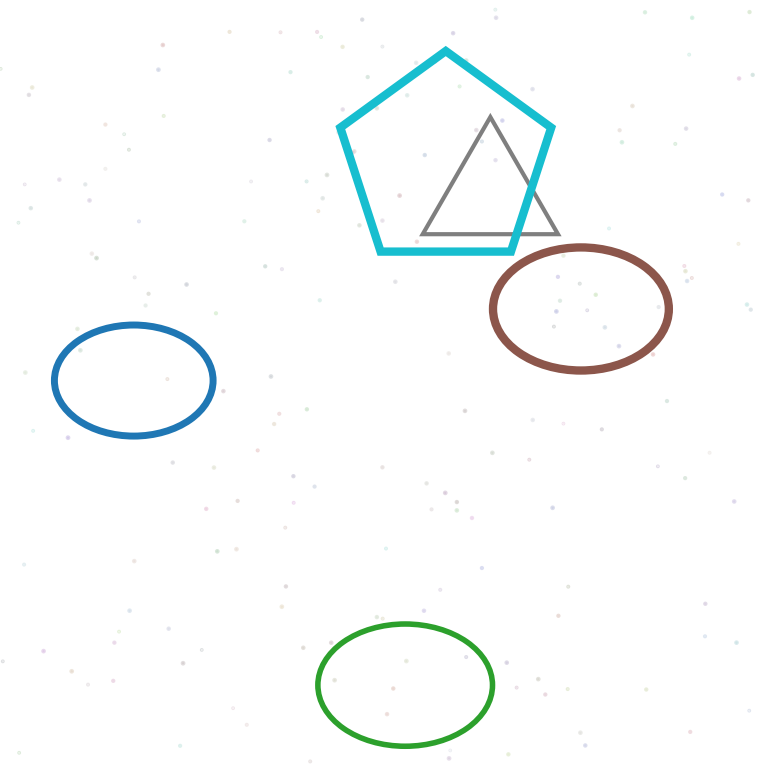[{"shape": "oval", "thickness": 2.5, "radius": 0.52, "center": [0.174, 0.506]}, {"shape": "oval", "thickness": 2, "radius": 0.57, "center": [0.526, 0.11]}, {"shape": "oval", "thickness": 3, "radius": 0.57, "center": [0.754, 0.599]}, {"shape": "triangle", "thickness": 1.5, "radius": 0.51, "center": [0.637, 0.747]}, {"shape": "pentagon", "thickness": 3, "radius": 0.72, "center": [0.579, 0.79]}]